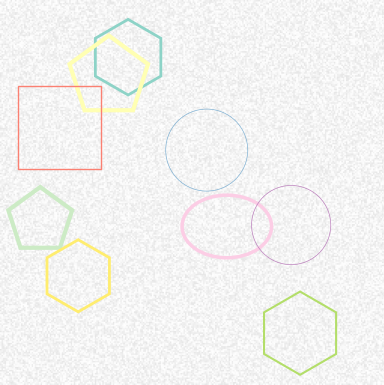[{"shape": "hexagon", "thickness": 2, "radius": 0.49, "center": [0.333, 0.851]}, {"shape": "pentagon", "thickness": 3, "radius": 0.54, "center": [0.283, 0.8]}, {"shape": "square", "thickness": 1, "radius": 0.54, "center": [0.155, 0.669]}, {"shape": "circle", "thickness": 0.5, "radius": 0.53, "center": [0.537, 0.61]}, {"shape": "hexagon", "thickness": 1.5, "radius": 0.54, "center": [0.779, 0.135]}, {"shape": "oval", "thickness": 2.5, "radius": 0.58, "center": [0.589, 0.412]}, {"shape": "circle", "thickness": 0.5, "radius": 0.51, "center": [0.756, 0.415]}, {"shape": "pentagon", "thickness": 3, "radius": 0.44, "center": [0.105, 0.427]}, {"shape": "hexagon", "thickness": 2, "radius": 0.47, "center": [0.203, 0.284]}]